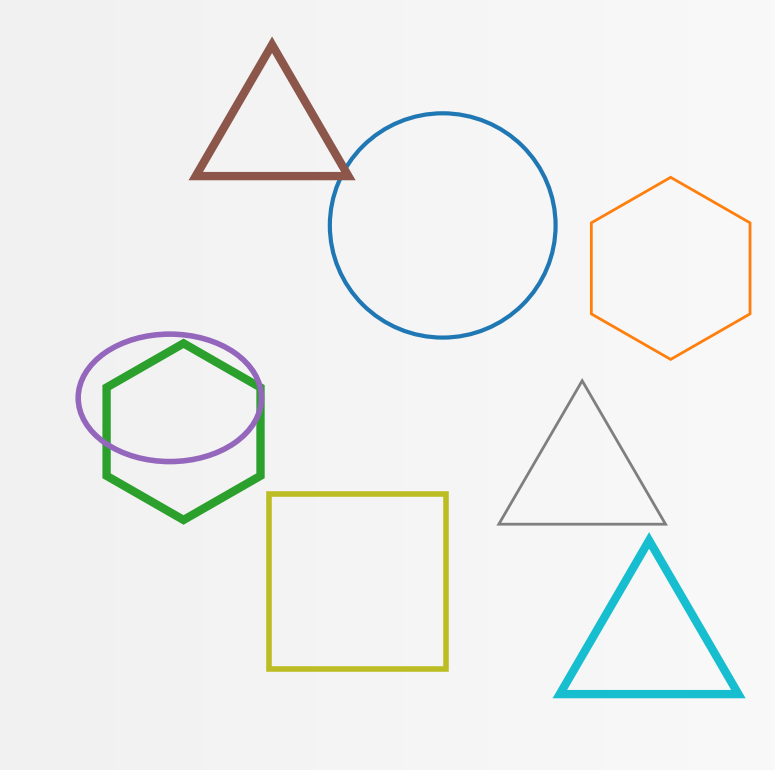[{"shape": "circle", "thickness": 1.5, "radius": 0.73, "center": [0.571, 0.707]}, {"shape": "hexagon", "thickness": 1, "radius": 0.59, "center": [0.865, 0.651]}, {"shape": "hexagon", "thickness": 3, "radius": 0.57, "center": [0.237, 0.439]}, {"shape": "oval", "thickness": 2, "radius": 0.59, "center": [0.219, 0.483]}, {"shape": "triangle", "thickness": 3, "radius": 0.57, "center": [0.351, 0.828]}, {"shape": "triangle", "thickness": 1, "radius": 0.62, "center": [0.751, 0.381]}, {"shape": "square", "thickness": 2, "radius": 0.57, "center": [0.461, 0.245]}, {"shape": "triangle", "thickness": 3, "radius": 0.67, "center": [0.838, 0.165]}]